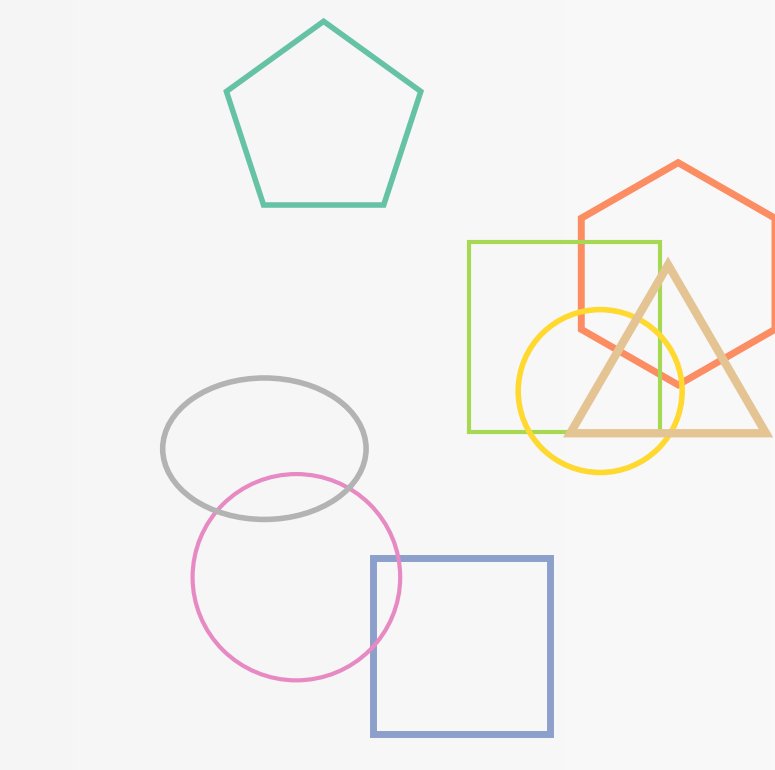[{"shape": "pentagon", "thickness": 2, "radius": 0.66, "center": [0.418, 0.84]}, {"shape": "hexagon", "thickness": 2.5, "radius": 0.72, "center": [0.875, 0.644]}, {"shape": "square", "thickness": 2.5, "radius": 0.57, "center": [0.596, 0.161]}, {"shape": "circle", "thickness": 1.5, "radius": 0.67, "center": [0.382, 0.25]}, {"shape": "square", "thickness": 1.5, "radius": 0.62, "center": [0.728, 0.562]}, {"shape": "circle", "thickness": 2, "radius": 0.53, "center": [0.774, 0.492]}, {"shape": "triangle", "thickness": 3, "radius": 0.73, "center": [0.862, 0.51]}, {"shape": "oval", "thickness": 2, "radius": 0.66, "center": [0.341, 0.417]}]